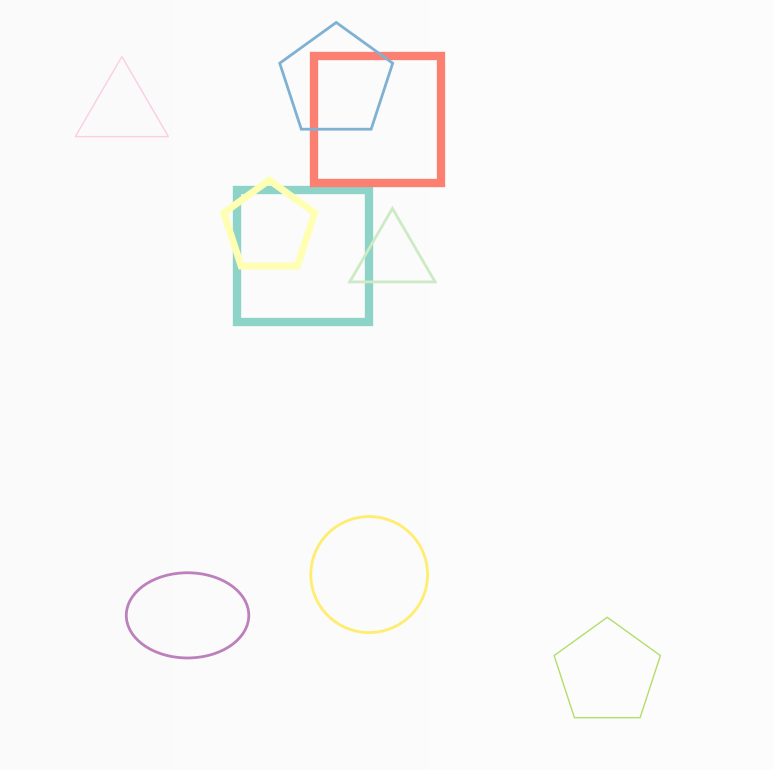[{"shape": "square", "thickness": 3, "radius": 0.43, "center": [0.391, 0.668]}, {"shape": "pentagon", "thickness": 2.5, "radius": 0.31, "center": [0.347, 0.704]}, {"shape": "square", "thickness": 3, "radius": 0.41, "center": [0.486, 0.845]}, {"shape": "pentagon", "thickness": 1, "radius": 0.38, "center": [0.434, 0.894]}, {"shape": "pentagon", "thickness": 0.5, "radius": 0.36, "center": [0.784, 0.126]}, {"shape": "triangle", "thickness": 0.5, "radius": 0.35, "center": [0.157, 0.857]}, {"shape": "oval", "thickness": 1, "radius": 0.4, "center": [0.242, 0.201]}, {"shape": "triangle", "thickness": 1, "radius": 0.32, "center": [0.506, 0.666]}, {"shape": "circle", "thickness": 1, "radius": 0.38, "center": [0.476, 0.254]}]